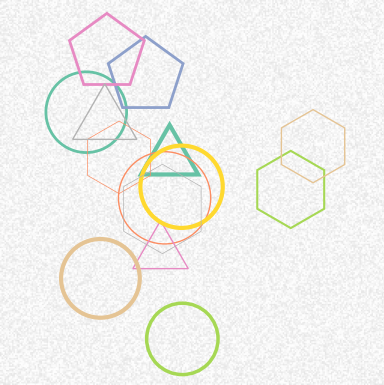[{"shape": "triangle", "thickness": 3, "radius": 0.43, "center": [0.441, 0.59]}, {"shape": "circle", "thickness": 2, "radius": 0.52, "center": [0.224, 0.709]}, {"shape": "hexagon", "thickness": 0.5, "radius": 0.47, "center": [0.309, 0.591]}, {"shape": "circle", "thickness": 1, "radius": 0.6, "center": [0.427, 0.486]}, {"shape": "pentagon", "thickness": 2, "radius": 0.51, "center": [0.378, 0.803]}, {"shape": "pentagon", "thickness": 2, "radius": 0.51, "center": [0.278, 0.863]}, {"shape": "triangle", "thickness": 1, "radius": 0.42, "center": [0.417, 0.344]}, {"shape": "circle", "thickness": 2.5, "radius": 0.46, "center": [0.474, 0.12]}, {"shape": "hexagon", "thickness": 1.5, "radius": 0.5, "center": [0.755, 0.508]}, {"shape": "circle", "thickness": 3, "radius": 0.53, "center": [0.472, 0.515]}, {"shape": "circle", "thickness": 3, "radius": 0.51, "center": [0.261, 0.277]}, {"shape": "hexagon", "thickness": 1, "radius": 0.47, "center": [0.813, 0.62]}, {"shape": "hexagon", "thickness": 0.5, "radius": 0.58, "center": [0.422, 0.457]}, {"shape": "triangle", "thickness": 1, "radius": 0.48, "center": [0.272, 0.686]}]